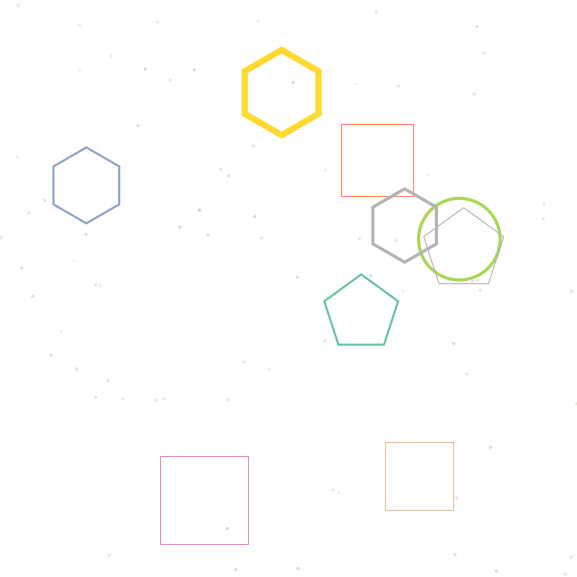[{"shape": "pentagon", "thickness": 1, "radius": 0.34, "center": [0.625, 0.457]}, {"shape": "square", "thickness": 0.5, "radius": 0.31, "center": [0.652, 0.722]}, {"shape": "hexagon", "thickness": 1, "radius": 0.33, "center": [0.15, 0.678]}, {"shape": "square", "thickness": 0.5, "radius": 0.38, "center": [0.353, 0.133]}, {"shape": "circle", "thickness": 1.5, "radius": 0.35, "center": [0.795, 0.585]}, {"shape": "hexagon", "thickness": 3, "radius": 0.37, "center": [0.488, 0.839]}, {"shape": "square", "thickness": 0.5, "radius": 0.29, "center": [0.725, 0.175]}, {"shape": "hexagon", "thickness": 1.5, "radius": 0.32, "center": [0.701, 0.609]}, {"shape": "pentagon", "thickness": 0.5, "radius": 0.36, "center": [0.803, 0.567]}]